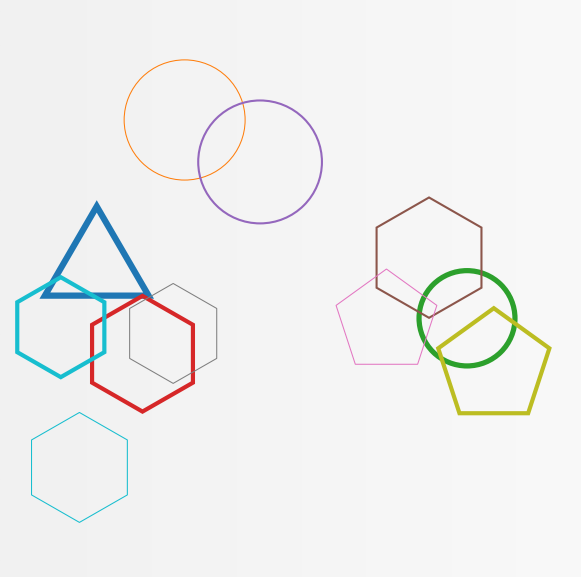[{"shape": "triangle", "thickness": 3, "radius": 0.51, "center": [0.166, 0.539]}, {"shape": "circle", "thickness": 0.5, "radius": 0.52, "center": [0.318, 0.791]}, {"shape": "circle", "thickness": 2.5, "radius": 0.41, "center": [0.803, 0.448]}, {"shape": "hexagon", "thickness": 2, "radius": 0.5, "center": [0.245, 0.387]}, {"shape": "circle", "thickness": 1, "radius": 0.53, "center": [0.447, 0.719]}, {"shape": "hexagon", "thickness": 1, "radius": 0.52, "center": [0.738, 0.553]}, {"shape": "pentagon", "thickness": 0.5, "radius": 0.46, "center": [0.665, 0.442]}, {"shape": "hexagon", "thickness": 0.5, "radius": 0.43, "center": [0.298, 0.422]}, {"shape": "pentagon", "thickness": 2, "radius": 0.5, "center": [0.85, 0.365]}, {"shape": "hexagon", "thickness": 0.5, "radius": 0.48, "center": [0.137, 0.19]}, {"shape": "hexagon", "thickness": 2, "radius": 0.43, "center": [0.105, 0.433]}]